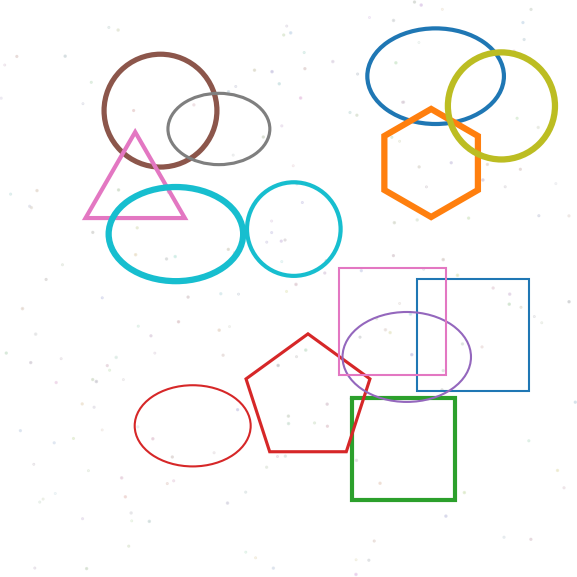[{"shape": "square", "thickness": 1, "radius": 0.49, "center": [0.82, 0.419]}, {"shape": "oval", "thickness": 2, "radius": 0.59, "center": [0.754, 0.867]}, {"shape": "hexagon", "thickness": 3, "radius": 0.47, "center": [0.747, 0.717]}, {"shape": "square", "thickness": 2, "radius": 0.44, "center": [0.698, 0.222]}, {"shape": "pentagon", "thickness": 1.5, "radius": 0.56, "center": [0.533, 0.308]}, {"shape": "oval", "thickness": 1, "radius": 0.5, "center": [0.334, 0.262]}, {"shape": "oval", "thickness": 1, "radius": 0.56, "center": [0.704, 0.381]}, {"shape": "circle", "thickness": 2.5, "radius": 0.49, "center": [0.278, 0.808]}, {"shape": "triangle", "thickness": 2, "radius": 0.5, "center": [0.234, 0.671]}, {"shape": "square", "thickness": 1, "radius": 0.46, "center": [0.68, 0.443]}, {"shape": "oval", "thickness": 1.5, "radius": 0.44, "center": [0.379, 0.776]}, {"shape": "circle", "thickness": 3, "radius": 0.46, "center": [0.868, 0.816]}, {"shape": "circle", "thickness": 2, "radius": 0.41, "center": [0.509, 0.602]}, {"shape": "oval", "thickness": 3, "radius": 0.58, "center": [0.305, 0.594]}]